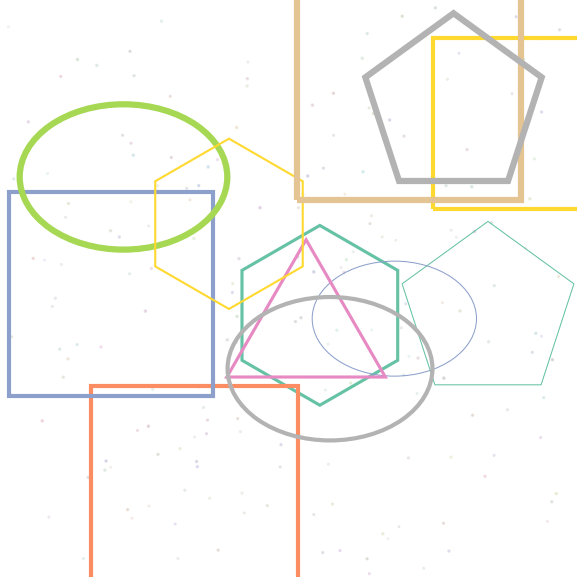[{"shape": "hexagon", "thickness": 1.5, "radius": 0.78, "center": [0.554, 0.453]}, {"shape": "pentagon", "thickness": 0.5, "radius": 0.78, "center": [0.845, 0.459]}, {"shape": "square", "thickness": 2, "radius": 0.9, "center": [0.336, 0.151]}, {"shape": "oval", "thickness": 0.5, "radius": 0.71, "center": [0.683, 0.447]}, {"shape": "square", "thickness": 2, "radius": 0.88, "center": [0.192, 0.49]}, {"shape": "triangle", "thickness": 1.5, "radius": 0.79, "center": [0.53, 0.426]}, {"shape": "oval", "thickness": 3, "radius": 0.9, "center": [0.214, 0.693]}, {"shape": "square", "thickness": 2, "radius": 0.74, "center": [0.897, 0.785]}, {"shape": "hexagon", "thickness": 1, "radius": 0.74, "center": [0.397, 0.612]}, {"shape": "square", "thickness": 3, "radius": 0.97, "center": [0.708, 0.847]}, {"shape": "pentagon", "thickness": 3, "radius": 0.8, "center": [0.785, 0.816]}, {"shape": "oval", "thickness": 2, "radius": 0.89, "center": [0.571, 0.361]}]